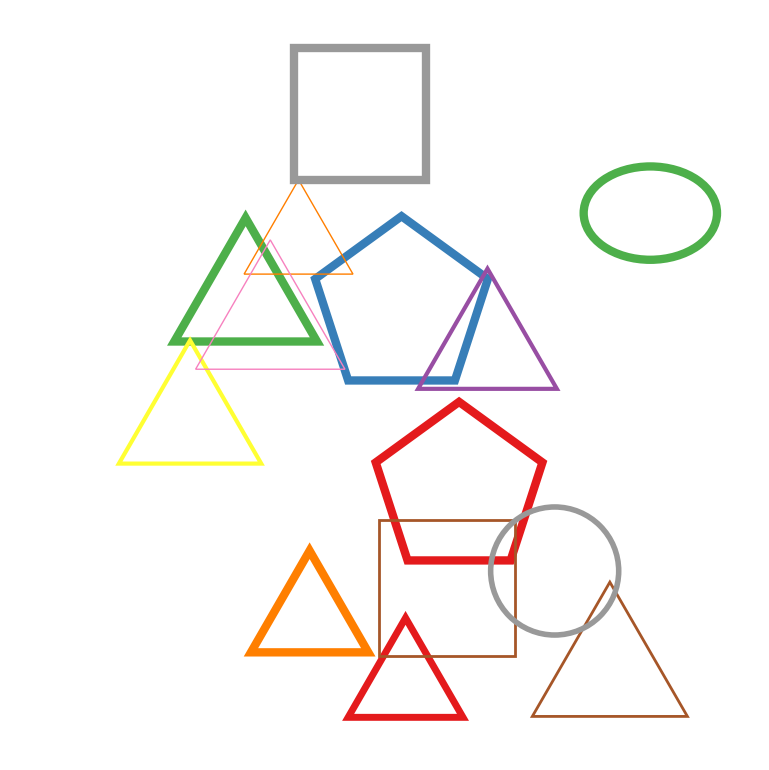[{"shape": "triangle", "thickness": 2.5, "radius": 0.43, "center": [0.527, 0.111]}, {"shape": "pentagon", "thickness": 3, "radius": 0.57, "center": [0.596, 0.364]}, {"shape": "pentagon", "thickness": 3, "radius": 0.59, "center": [0.521, 0.601]}, {"shape": "triangle", "thickness": 3, "radius": 0.54, "center": [0.319, 0.61]}, {"shape": "oval", "thickness": 3, "radius": 0.43, "center": [0.845, 0.723]}, {"shape": "triangle", "thickness": 1.5, "radius": 0.52, "center": [0.633, 0.547]}, {"shape": "triangle", "thickness": 0.5, "radius": 0.41, "center": [0.388, 0.685]}, {"shape": "triangle", "thickness": 3, "radius": 0.44, "center": [0.402, 0.197]}, {"shape": "triangle", "thickness": 1.5, "radius": 0.53, "center": [0.247, 0.451]}, {"shape": "square", "thickness": 1, "radius": 0.44, "center": [0.581, 0.237]}, {"shape": "triangle", "thickness": 1, "radius": 0.58, "center": [0.792, 0.128]}, {"shape": "triangle", "thickness": 0.5, "radius": 0.56, "center": [0.351, 0.576]}, {"shape": "circle", "thickness": 2, "radius": 0.42, "center": [0.72, 0.258]}, {"shape": "square", "thickness": 3, "radius": 0.43, "center": [0.468, 0.852]}]